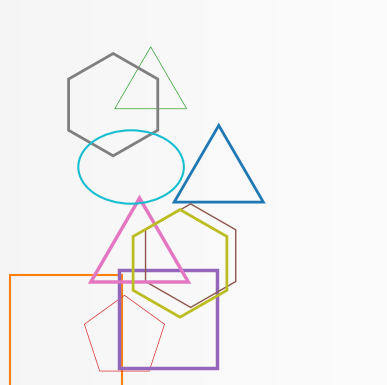[{"shape": "triangle", "thickness": 2, "radius": 0.66, "center": [0.565, 0.541]}, {"shape": "square", "thickness": 1.5, "radius": 0.72, "center": [0.17, 0.141]}, {"shape": "triangle", "thickness": 0.5, "radius": 0.54, "center": [0.389, 0.771]}, {"shape": "pentagon", "thickness": 0.5, "radius": 0.54, "center": [0.321, 0.124]}, {"shape": "square", "thickness": 2.5, "radius": 0.64, "center": [0.434, 0.171]}, {"shape": "hexagon", "thickness": 1, "radius": 0.67, "center": [0.492, 0.336]}, {"shape": "triangle", "thickness": 2.5, "radius": 0.73, "center": [0.36, 0.34]}, {"shape": "hexagon", "thickness": 2, "radius": 0.66, "center": [0.292, 0.728]}, {"shape": "hexagon", "thickness": 2, "radius": 0.7, "center": [0.464, 0.316]}, {"shape": "oval", "thickness": 1.5, "radius": 0.68, "center": [0.338, 0.566]}]